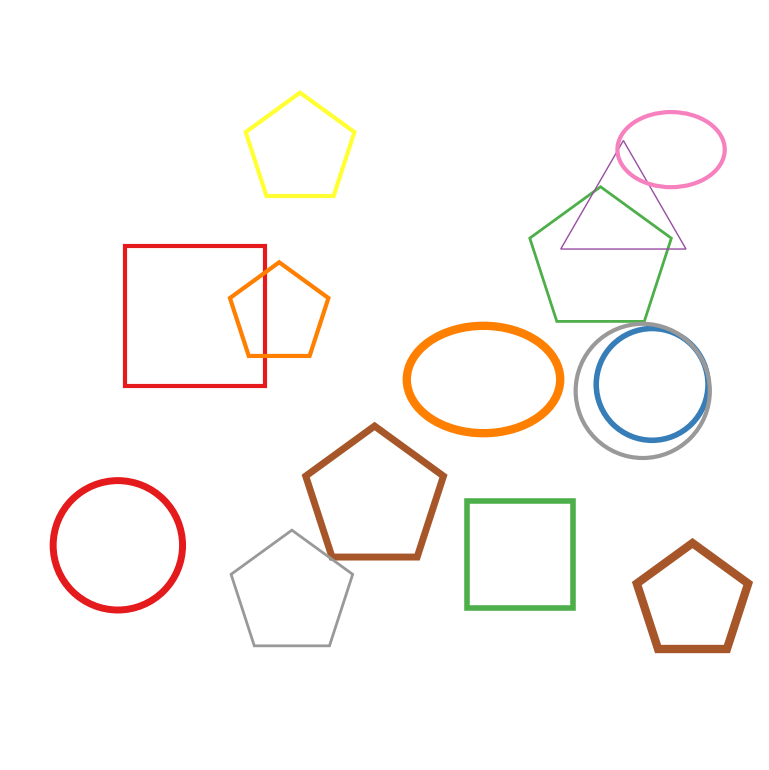[{"shape": "circle", "thickness": 2.5, "radius": 0.42, "center": [0.153, 0.292]}, {"shape": "square", "thickness": 1.5, "radius": 0.45, "center": [0.253, 0.59]}, {"shape": "circle", "thickness": 2, "radius": 0.36, "center": [0.847, 0.501]}, {"shape": "pentagon", "thickness": 1, "radius": 0.48, "center": [0.78, 0.661]}, {"shape": "square", "thickness": 2, "radius": 0.35, "center": [0.675, 0.28]}, {"shape": "triangle", "thickness": 0.5, "radius": 0.47, "center": [0.81, 0.724]}, {"shape": "oval", "thickness": 3, "radius": 0.5, "center": [0.628, 0.507]}, {"shape": "pentagon", "thickness": 1.5, "radius": 0.34, "center": [0.363, 0.592]}, {"shape": "pentagon", "thickness": 1.5, "radius": 0.37, "center": [0.39, 0.805]}, {"shape": "pentagon", "thickness": 2.5, "radius": 0.47, "center": [0.486, 0.353]}, {"shape": "pentagon", "thickness": 3, "radius": 0.38, "center": [0.899, 0.219]}, {"shape": "oval", "thickness": 1.5, "radius": 0.35, "center": [0.872, 0.806]}, {"shape": "pentagon", "thickness": 1, "radius": 0.42, "center": [0.379, 0.228]}, {"shape": "circle", "thickness": 1.5, "radius": 0.44, "center": [0.835, 0.492]}]